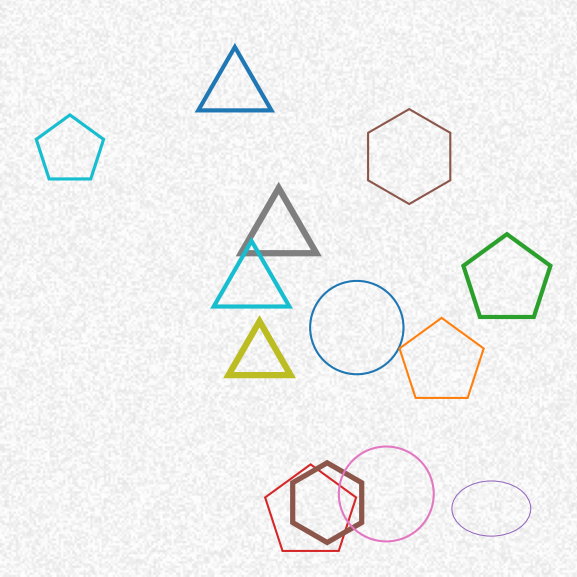[{"shape": "circle", "thickness": 1, "radius": 0.4, "center": [0.618, 0.432]}, {"shape": "triangle", "thickness": 2, "radius": 0.37, "center": [0.407, 0.845]}, {"shape": "pentagon", "thickness": 1, "radius": 0.38, "center": [0.765, 0.372]}, {"shape": "pentagon", "thickness": 2, "radius": 0.4, "center": [0.878, 0.514]}, {"shape": "pentagon", "thickness": 1, "radius": 0.41, "center": [0.538, 0.112]}, {"shape": "oval", "thickness": 0.5, "radius": 0.34, "center": [0.851, 0.119]}, {"shape": "hexagon", "thickness": 2.5, "radius": 0.34, "center": [0.567, 0.129]}, {"shape": "hexagon", "thickness": 1, "radius": 0.41, "center": [0.709, 0.728]}, {"shape": "circle", "thickness": 1, "radius": 0.41, "center": [0.669, 0.144]}, {"shape": "triangle", "thickness": 3, "radius": 0.38, "center": [0.483, 0.598]}, {"shape": "triangle", "thickness": 3, "radius": 0.31, "center": [0.449, 0.381]}, {"shape": "pentagon", "thickness": 1.5, "radius": 0.31, "center": [0.121, 0.739]}, {"shape": "triangle", "thickness": 2, "radius": 0.38, "center": [0.436, 0.506]}]